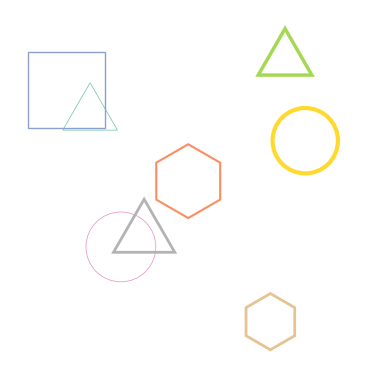[{"shape": "triangle", "thickness": 0.5, "radius": 0.41, "center": [0.234, 0.703]}, {"shape": "hexagon", "thickness": 1.5, "radius": 0.48, "center": [0.489, 0.529]}, {"shape": "square", "thickness": 1, "radius": 0.5, "center": [0.172, 0.767]}, {"shape": "circle", "thickness": 0.5, "radius": 0.45, "center": [0.314, 0.359]}, {"shape": "triangle", "thickness": 2.5, "radius": 0.4, "center": [0.74, 0.845]}, {"shape": "circle", "thickness": 3, "radius": 0.42, "center": [0.793, 0.635]}, {"shape": "hexagon", "thickness": 2, "radius": 0.36, "center": [0.702, 0.165]}, {"shape": "triangle", "thickness": 2, "radius": 0.46, "center": [0.374, 0.391]}]